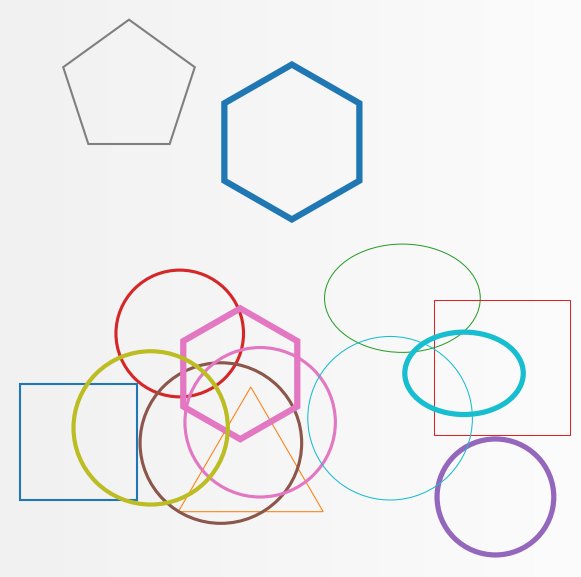[{"shape": "hexagon", "thickness": 3, "radius": 0.67, "center": [0.502, 0.753]}, {"shape": "square", "thickness": 1, "radius": 0.5, "center": [0.135, 0.235]}, {"shape": "triangle", "thickness": 0.5, "radius": 0.72, "center": [0.431, 0.185]}, {"shape": "oval", "thickness": 0.5, "radius": 0.67, "center": [0.692, 0.483]}, {"shape": "circle", "thickness": 1.5, "radius": 0.55, "center": [0.309, 0.422]}, {"shape": "square", "thickness": 0.5, "radius": 0.59, "center": [0.864, 0.363]}, {"shape": "circle", "thickness": 2.5, "radius": 0.5, "center": [0.852, 0.139]}, {"shape": "circle", "thickness": 1.5, "radius": 0.7, "center": [0.38, 0.232]}, {"shape": "hexagon", "thickness": 3, "radius": 0.57, "center": [0.413, 0.352]}, {"shape": "circle", "thickness": 1.5, "radius": 0.65, "center": [0.448, 0.268]}, {"shape": "pentagon", "thickness": 1, "radius": 0.6, "center": [0.222, 0.846]}, {"shape": "circle", "thickness": 2, "radius": 0.66, "center": [0.259, 0.258]}, {"shape": "oval", "thickness": 2.5, "radius": 0.51, "center": [0.798, 0.353]}, {"shape": "circle", "thickness": 0.5, "radius": 0.71, "center": [0.671, 0.275]}]